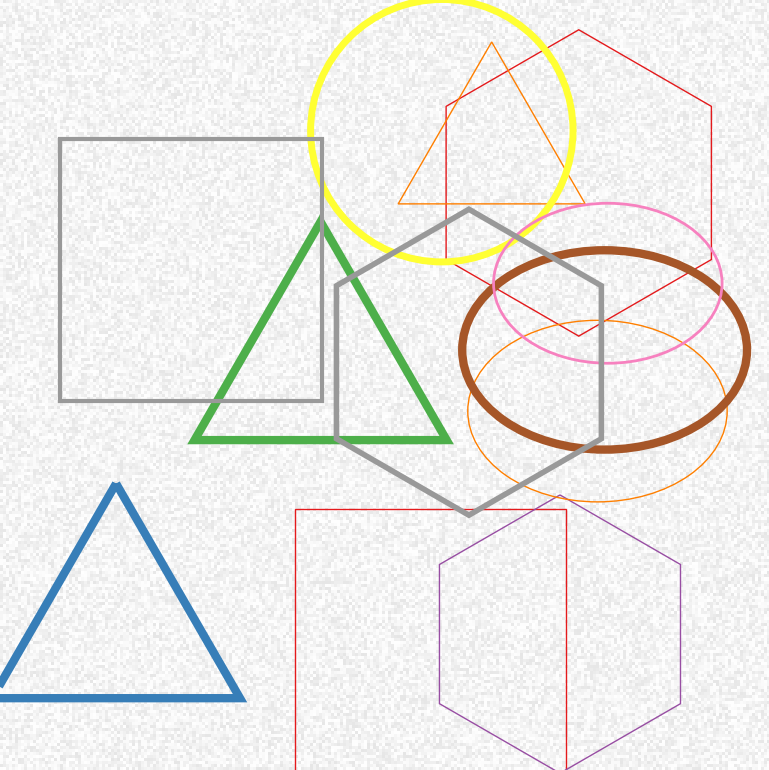[{"shape": "hexagon", "thickness": 0.5, "radius": 0.99, "center": [0.752, 0.762]}, {"shape": "square", "thickness": 0.5, "radius": 0.88, "center": [0.559, 0.162]}, {"shape": "triangle", "thickness": 3, "radius": 0.93, "center": [0.151, 0.186]}, {"shape": "triangle", "thickness": 3, "radius": 0.95, "center": [0.416, 0.523]}, {"shape": "hexagon", "thickness": 0.5, "radius": 0.9, "center": [0.727, 0.177]}, {"shape": "triangle", "thickness": 0.5, "radius": 0.7, "center": [0.639, 0.805]}, {"shape": "oval", "thickness": 0.5, "radius": 0.84, "center": [0.776, 0.466]}, {"shape": "circle", "thickness": 2.5, "radius": 0.85, "center": [0.574, 0.83]}, {"shape": "oval", "thickness": 3, "radius": 0.92, "center": [0.785, 0.546]}, {"shape": "oval", "thickness": 1, "radius": 0.74, "center": [0.789, 0.632]}, {"shape": "square", "thickness": 1.5, "radius": 0.85, "center": [0.248, 0.65]}, {"shape": "hexagon", "thickness": 2, "radius": 0.99, "center": [0.609, 0.53]}]